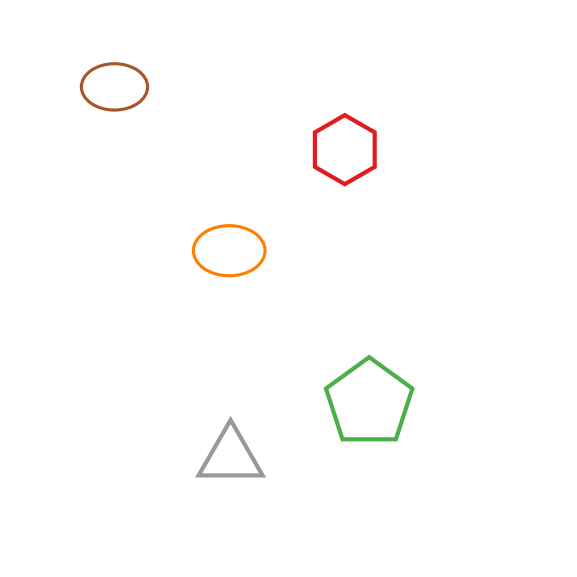[{"shape": "hexagon", "thickness": 2, "radius": 0.3, "center": [0.597, 0.74]}, {"shape": "pentagon", "thickness": 2, "radius": 0.39, "center": [0.639, 0.302]}, {"shape": "oval", "thickness": 1.5, "radius": 0.31, "center": [0.397, 0.565]}, {"shape": "oval", "thickness": 1.5, "radius": 0.29, "center": [0.198, 0.849]}, {"shape": "triangle", "thickness": 2, "radius": 0.32, "center": [0.399, 0.208]}]